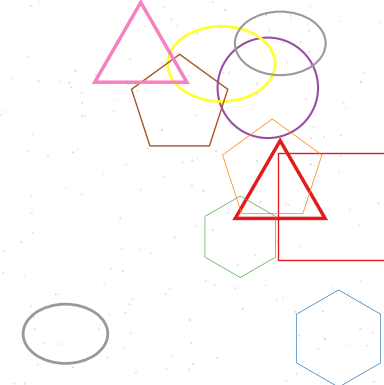[{"shape": "triangle", "thickness": 2.5, "radius": 0.67, "center": [0.728, 0.5]}, {"shape": "square", "thickness": 1, "radius": 0.69, "center": [0.861, 0.464]}, {"shape": "hexagon", "thickness": 0.5, "radius": 0.63, "center": [0.879, 0.121]}, {"shape": "hexagon", "thickness": 0.5, "radius": 0.53, "center": [0.624, 0.385]}, {"shape": "circle", "thickness": 1.5, "radius": 0.65, "center": [0.696, 0.772]}, {"shape": "pentagon", "thickness": 0.5, "radius": 0.68, "center": [0.707, 0.555]}, {"shape": "oval", "thickness": 2, "radius": 0.7, "center": [0.575, 0.834]}, {"shape": "pentagon", "thickness": 1, "radius": 0.66, "center": [0.467, 0.727]}, {"shape": "triangle", "thickness": 2.5, "radius": 0.69, "center": [0.366, 0.856]}, {"shape": "oval", "thickness": 1.5, "radius": 0.59, "center": [0.728, 0.887]}, {"shape": "oval", "thickness": 2, "radius": 0.55, "center": [0.17, 0.133]}]